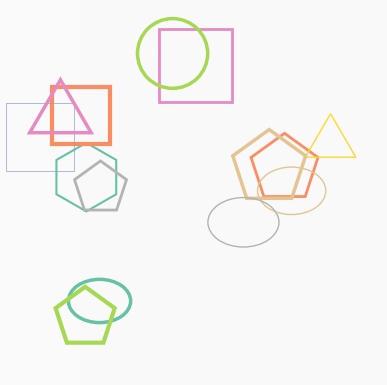[{"shape": "hexagon", "thickness": 1.5, "radius": 0.45, "center": [0.223, 0.54]}, {"shape": "oval", "thickness": 2.5, "radius": 0.4, "center": [0.257, 0.218]}, {"shape": "pentagon", "thickness": 2, "radius": 0.45, "center": [0.734, 0.563]}, {"shape": "square", "thickness": 3, "radius": 0.38, "center": [0.21, 0.7]}, {"shape": "square", "thickness": 0.5, "radius": 0.44, "center": [0.104, 0.643]}, {"shape": "triangle", "thickness": 2.5, "radius": 0.46, "center": [0.156, 0.701]}, {"shape": "square", "thickness": 2, "radius": 0.47, "center": [0.504, 0.83]}, {"shape": "pentagon", "thickness": 3, "radius": 0.4, "center": [0.22, 0.175]}, {"shape": "circle", "thickness": 2.5, "radius": 0.45, "center": [0.445, 0.861]}, {"shape": "triangle", "thickness": 1, "radius": 0.38, "center": [0.853, 0.629]}, {"shape": "pentagon", "thickness": 2.5, "radius": 0.49, "center": [0.695, 0.565]}, {"shape": "oval", "thickness": 1, "radius": 0.44, "center": [0.753, 0.504]}, {"shape": "pentagon", "thickness": 2, "radius": 0.35, "center": [0.259, 0.511]}, {"shape": "oval", "thickness": 1, "radius": 0.46, "center": [0.628, 0.423]}]